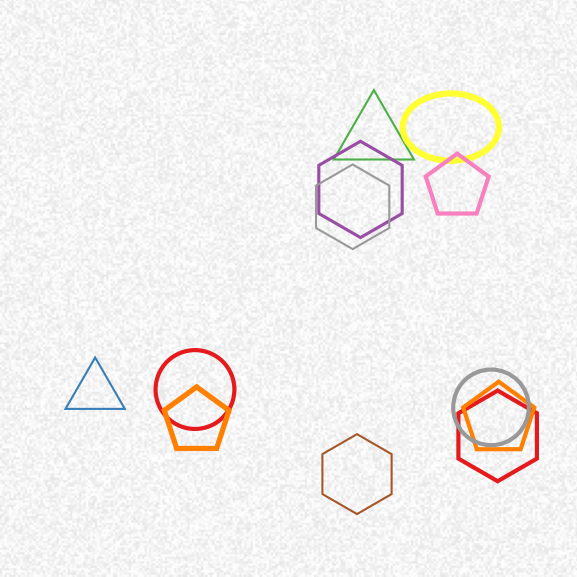[{"shape": "hexagon", "thickness": 2, "radius": 0.39, "center": [0.862, 0.244]}, {"shape": "circle", "thickness": 2, "radius": 0.34, "center": [0.338, 0.325]}, {"shape": "triangle", "thickness": 1, "radius": 0.3, "center": [0.165, 0.321]}, {"shape": "triangle", "thickness": 1, "radius": 0.4, "center": [0.647, 0.763]}, {"shape": "hexagon", "thickness": 1.5, "radius": 0.42, "center": [0.624, 0.671]}, {"shape": "pentagon", "thickness": 2, "radius": 0.32, "center": [0.864, 0.274]}, {"shape": "pentagon", "thickness": 2.5, "radius": 0.29, "center": [0.341, 0.27]}, {"shape": "oval", "thickness": 3, "radius": 0.42, "center": [0.781, 0.779]}, {"shape": "hexagon", "thickness": 1, "radius": 0.35, "center": [0.618, 0.178]}, {"shape": "pentagon", "thickness": 2, "radius": 0.29, "center": [0.792, 0.676]}, {"shape": "hexagon", "thickness": 1, "radius": 0.37, "center": [0.611, 0.641]}, {"shape": "circle", "thickness": 2, "radius": 0.33, "center": [0.85, 0.294]}]